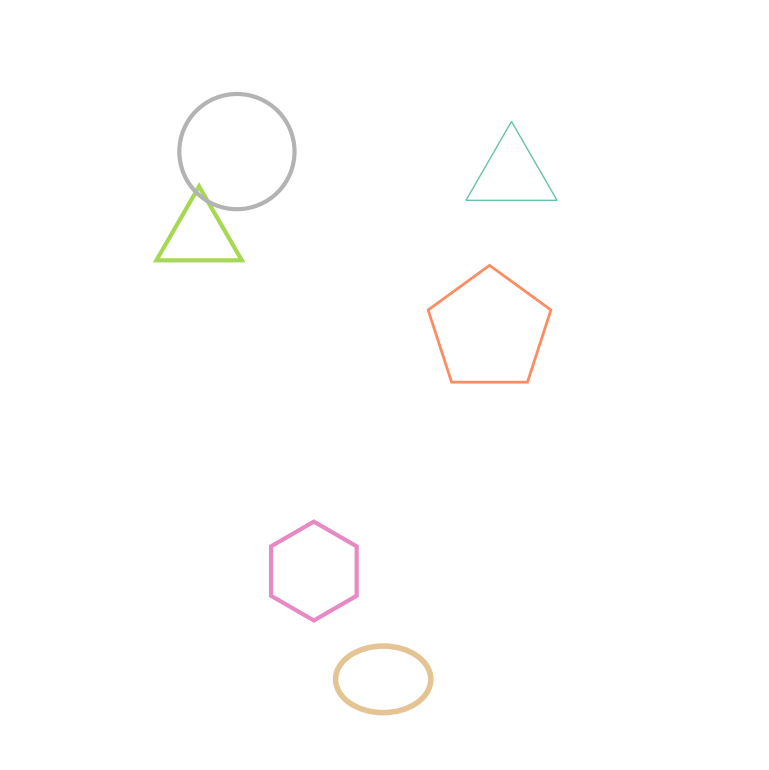[{"shape": "triangle", "thickness": 0.5, "radius": 0.34, "center": [0.664, 0.774]}, {"shape": "pentagon", "thickness": 1, "radius": 0.42, "center": [0.636, 0.572]}, {"shape": "hexagon", "thickness": 1.5, "radius": 0.32, "center": [0.408, 0.258]}, {"shape": "triangle", "thickness": 1.5, "radius": 0.32, "center": [0.259, 0.694]}, {"shape": "oval", "thickness": 2, "radius": 0.31, "center": [0.498, 0.118]}, {"shape": "circle", "thickness": 1.5, "radius": 0.37, "center": [0.308, 0.803]}]